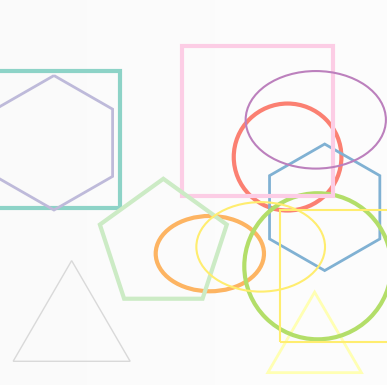[{"shape": "square", "thickness": 3, "radius": 0.89, "center": [0.132, 0.637]}, {"shape": "triangle", "thickness": 2, "radius": 0.7, "center": [0.812, 0.102]}, {"shape": "hexagon", "thickness": 2, "radius": 0.87, "center": [0.139, 0.629]}, {"shape": "circle", "thickness": 3, "radius": 0.69, "center": [0.742, 0.592]}, {"shape": "hexagon", "thickness": 2, "radius": 0.82, "center": [0.838, 0.462]}, {"shape": "oval", "thickness": 3, "radius": 0.7, "center": [0.542, 0.341]}, {"shape": "circle", "thickness": 3, "radius": 0.95, "center": [0.82, 0.308]}, {"shape": "square", "thickness": 3, "radius": 0.97, "center": [0.665, 0.686]}, {"shape": "triangle", "thickness": 1, "radius": 0.87, "center": [0.185, 0.149]}, {"shape": "oval", "thickness": 1.5, "radius": 0.9, "center": [0.815, 0.689]}, {"shape": "pentagon", "thickness": 3, "radius": 0.86, "center": [0.422, 0.363]}, {"shape": "oval", "thickness": 1.5, "radius": 0.83, "center": [0.673, 0.359]}, {"shape": "square", "thickness": 1.5, "radius": 0.85, "center": [0.892, 0.283]}]